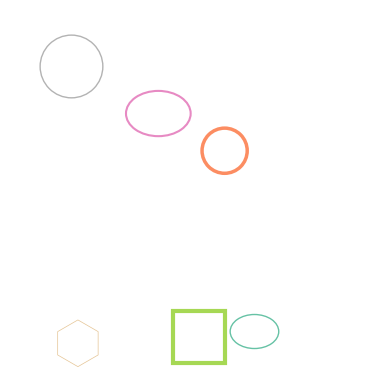[{"shape": "oval", "thickness": 1, "radius": 0.32, "center": [0.661, 0.139]}, {"shape": "circle", "thickness": 2.5, "radius": 0.29, "center": [0.583, 0.609]}, {"shape": "oval", "thickness": 1.5, "radius": 0.42, "center": [0.411, 0.705]}, {"shape": "square", "thickness": 3, "radius": 0.34, "center": [0.518, 0.123]}, {"shape": "hexagon", "thickness": 0.5, "radius": 0.3, "center": [0.202, 0.108]}, {"shape": "circle", "thickness": 1, "radius": 0.41, "center": [0.186, 0.827]}]